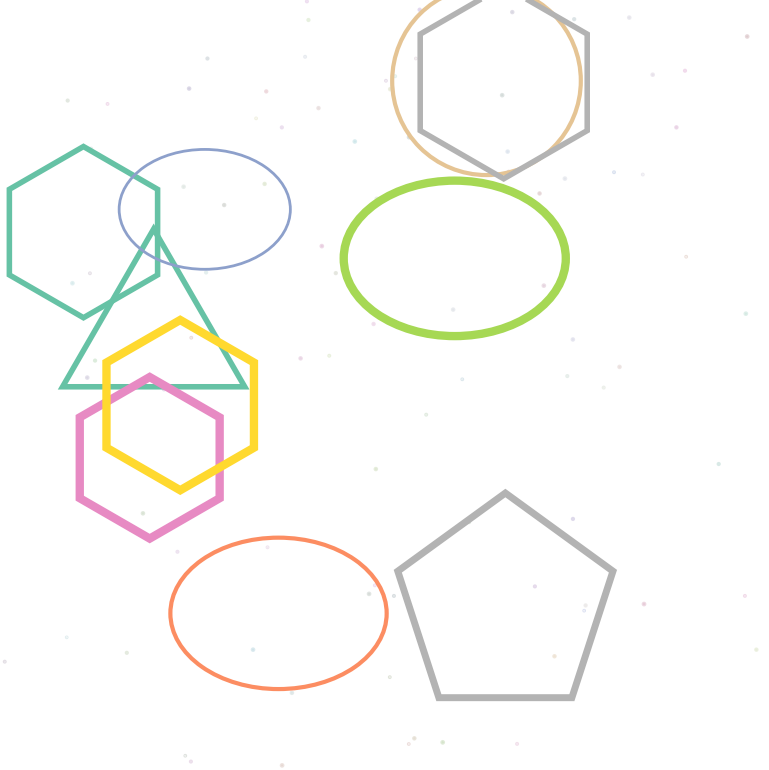[{"shape": "triangle", "thickness": 2, "radius": 0.68, "center": [0.2, 0.566]}, {"shape": "hexagon", "thickness": 2, "radius": 0.56, "center": [0.108, 0.699]}, {"shape": "oval", "thickness": 1.5, "radius": 0.7, "center": [0.362, 0.203]}, {"shape": "oval", "thickness": 1, "radius": 0.56, "center": [0.266, 0.728]}, {"shape": "hexagon", "thickness": 3, "radius": 0.52, "center": [0.194, 0.405]}, {"shape": "oval", "thickness": 3, "radius": 0.72, "center": [0.591, 0.664]}, {"shape": "hexagon", "thickness": 3, "radius": 0.55, "center": [0.234, 0.474]}, {"shape": "circle", "thickness": 1.5, "radius": 0.61, "center": [0.632, 0.895]}, {"shape": "hexagon", "thickness": 2, "radius": 0.63, "center": [0.654, 0.893]}, {"shape": "pentagon", "thickness": 2.5, "radius": 0.73, "center": [0.656, 0.213]}]